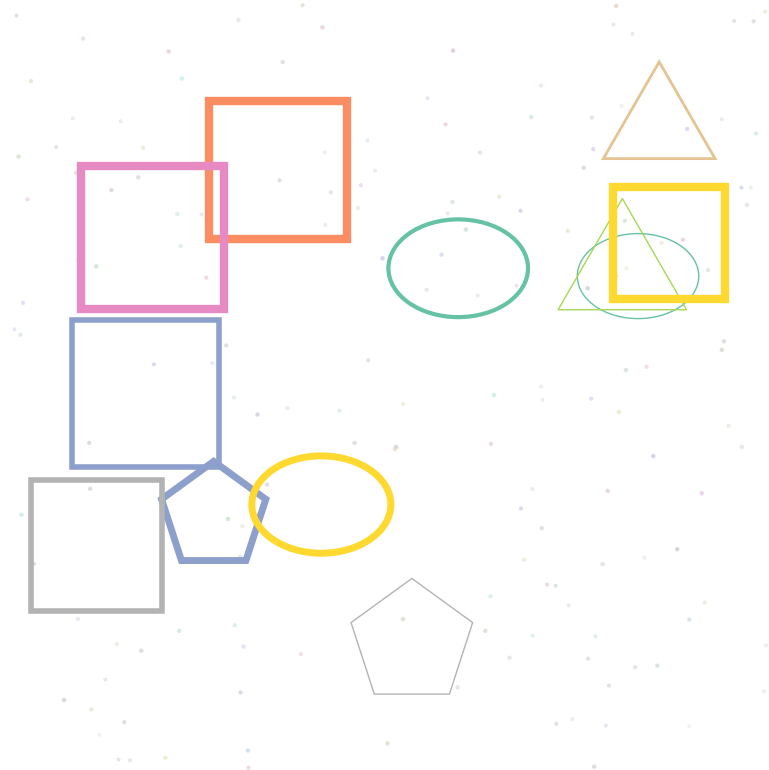[{"shape": "oval", "thickness": 0.5, "radius": 0.39, "center": [0.829, 0.641]}, {"shape": "oval", "thickness": 1.5, "radius": 0.45, "center": [0.595, 0.652]}, {"shape": "square", "thickness": 3, "radius": 0.45, "center": [0.361, 0.779]}, {"shape": "square", "thickness": 2, "radius": 0.47, "center": [0.189, 0.489]}, {"shape": "pentagon", "thickness": 2.5, "radius": 0.36, "center": [0.278, 0.33]}, {"shape": "square", "thickness": 3, "radius": 0.46, "center": [0.198, 0.691]}, {"shape": "triangle", "thickness": 0.5, "radius": 0.48, "center": [0.808, 0.646]}, {"shape": "square", "thickness": 3, "radius": 0.36, "center": [0.869, 0.684]}, {"shape": "oval", "thickness": 2.5, "radius": 0.45, "center": [0.417, 0.345]}, {"shape": "triangle", "thickness": 1, "radius": 0.42, "center": [0.856, 0.836]}, {"shape": "square", "thickness": 2, "radius": 0.43, "center": [0.125, 0.292]}, {"shape": "pentagon", "thickness": 0.5, "radius": 0.42, "center": [0.535, 0.166]}]